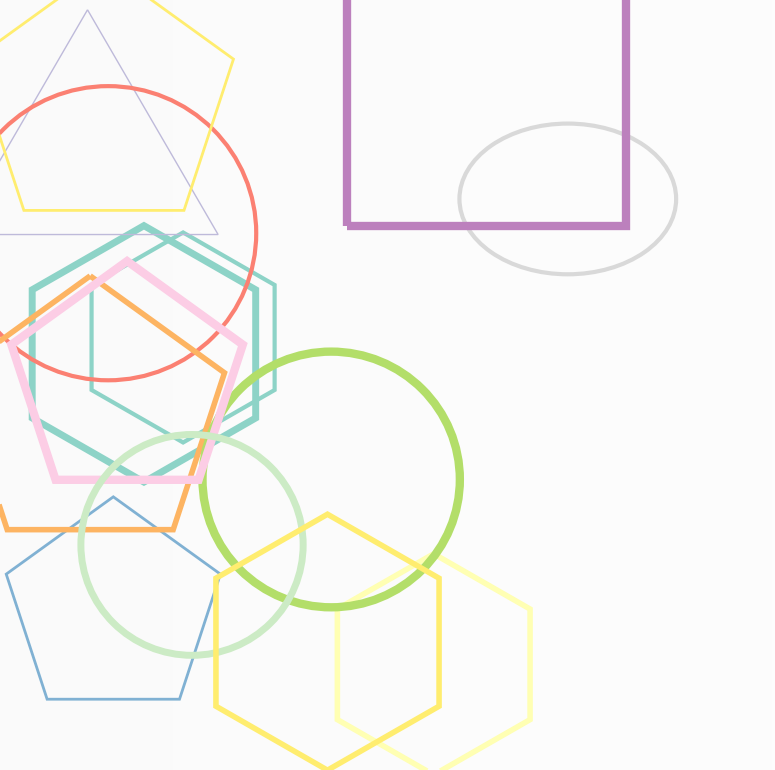[{"shape": "hexagon", "thickness": 1.5, "radius": 0.68, "center": [0.236, 0.562]}, {"shape": "hexagon", "thickness": 2.5, "radius": 0.83, "center": [0.186, 0.54]}, {"shape": "hexagon", "thickness": 2, "radius": 0.72, "center": [0.56, 0.137]}, {"shape": "triangle", "thickness": 0.5, "radius": 0.97, "center": [0.113, 0.793]}, {"shape": "circle", "thickness": 1.5, "radius": 0.96, "center": [0.14, 0.697]}, {"shape": "pentagon", "thickness": 1, "radius": 0.73, "center": [0.146, 0.209]}, {"shape": "pentagon", "thickness": 2, "radius": 0.91, "center": [0.116, 0.46]}, {"shape": "circle", "thickness": 3, "radius": 0.83, "center": [0.427, 0.377]}, {"shape": "pentagon", "thickness": 3, "radius": 0.78, "center": [0.164, 0.504]}, {"shape": "oval", "thickness": 1.5, "radius": 0.7, "center": [0.733, 0.742]}, {"shape": "square", "thickness": 3, "radius": 0.9, "center": [0.628, 0.887]}, {"shape": "circle", "thickness": 2.5, "radius": 0.72, "center": [0.248, 0.292]}, {"shape": "pentagon", "thickness": 1, "radius": 0.88, "center": [0.134, 0.869]}, {"shape": "hexagon", "thickness": 2, "radius": 0.83, "center": [0.423, 0.166]}]